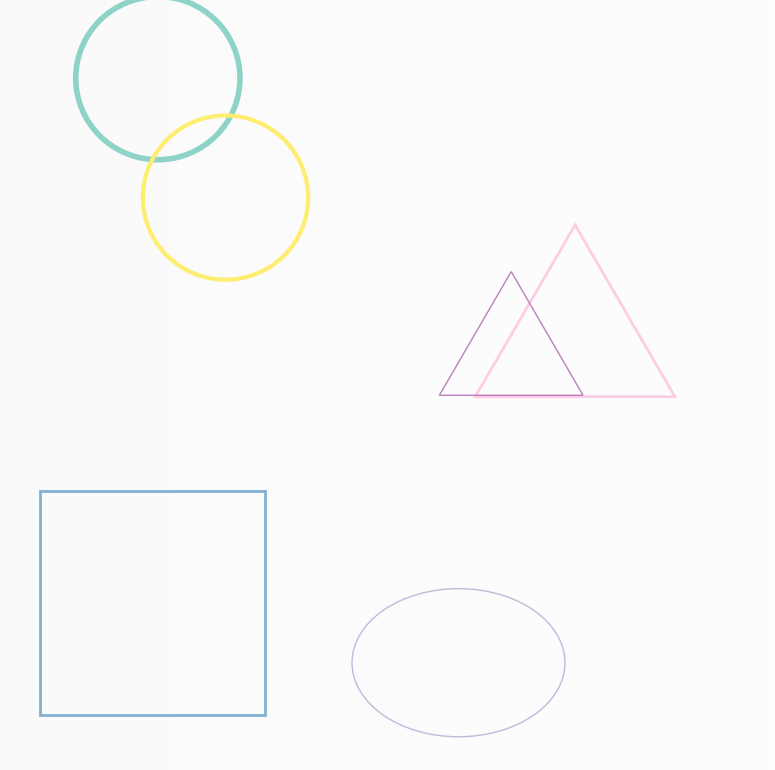[{"shape": "circle", "thickness": 2, "radius": 0.53, "center": [0.204, 0.899]}, {"shape": "oval", "thickness": 0.5, "radius": 0.69, "center": [0.592, 0.139]}, {"shape": "square", "thickness": 1, "radius": 0.73, "center": [0.197, 0.217]}, {"shape": "triangle", "thickness": 1, "radius": 0.74, "center": [0.742, 0.559]}, {"shape": "triangle", "thickness": 0.5, "radius": 0.54, "center": [0.66, 0.54]}, {"shape": "circle", "thickness": 1.5, "radius": 0.53, "center": [0.291, 0.743]}]